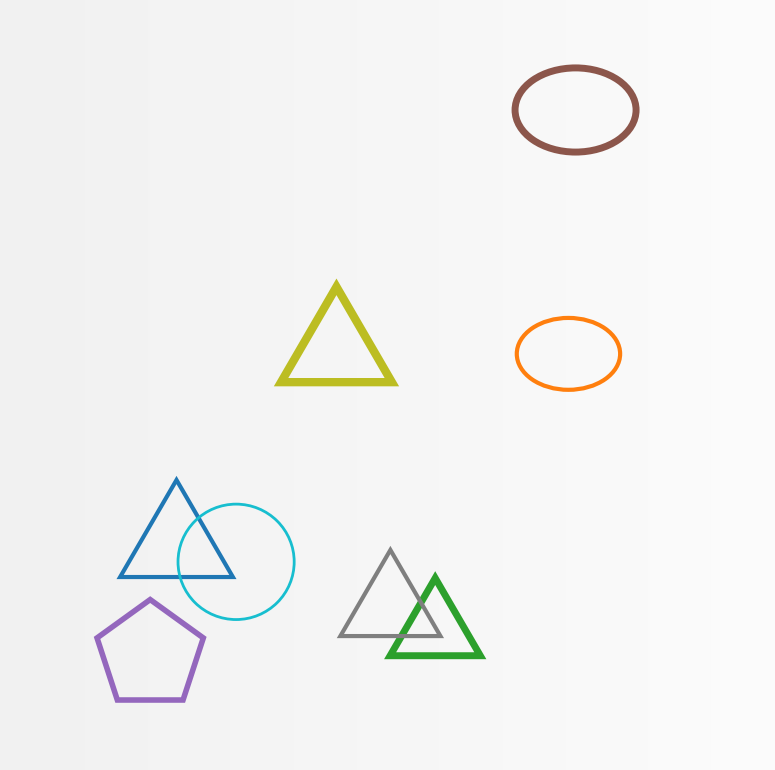[{"shape": "triangle", "thickness": 1.5, "radius": 0.42, "center": [0.228, 0.293]}, {"shape": "oval", "thickness": 1.5, "radius": 0.33, "center": [0.733, 0.54]}, {"shape": "triangle", "thickness": 2.5, "radius": 0.34, "center": [0.562, 0.182]}, {"shape": "pentagon", "thickness": 2, "radius": 0.36, "center": [0.194, 0.149]}, {"shape": "oval", "thickness": 2.5, "radius": 0.39, "center": [0.743, 0.857]}, {"shape": "triangle", "thickness": 1.5, "radius": 0.37, "center": [0.504, 0.211]}, {"shape": "triangle", "thickness": 3, "radius": 0.41, "center": [0.434, 0.545]}, {"shape": "circle", "thickness": 1, "radius": 0.37, "center": [0.305, 0.27]}]